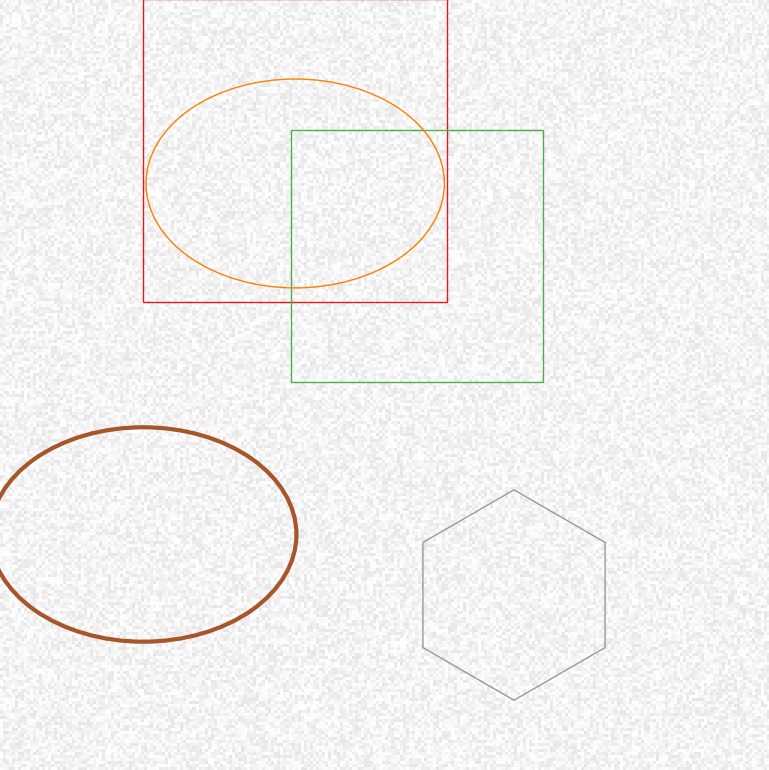[{"shape": "square", "thickness": 0.5, "radius": 0.98, "center": [0.383, 0.804]}, {"shape": "square", "thickness": 0.5, "radius": 0.82, "center": [0.541, 0.667]}, {"shape": "oval", "thickness": 0.5, "radius": 0.97, "center": [0.383, 0.762]}, {"shape": "oval", "thickness": 1.5, "radius": 0.99, "center": [0.186, 0.306]}, {"shape": "hexagon", "thickness": 0.5, "radius": 0.68, "center": [0.668, 0.227]}]